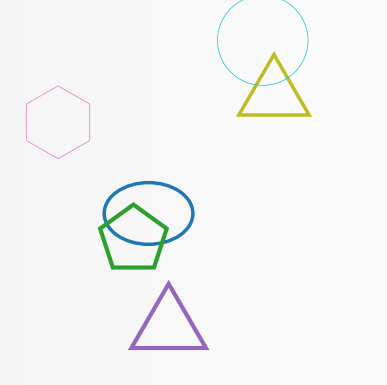[{"shape": "oval", "thickness": 2.5, "radius": 0.57, "center": [0.383, 0.446]}, {"shape": "pentagon", "thickness": 3, "radius": 0.45, "center": [0.344, 0.378]}, {"shape": "triangle", "thickness": 3, "radius": 0.56, "center": [0.435, 0.152]}, {"shape": "hexagon", "thickness": 0.5, "radius": 0.47, "center": [0.15, 0.682]}, {"shape": "triangle", "thickness": 2.5, "radius": 0.52, "center": [0.707, 0.754]}, {"shape": "circle", "thickness": 0.5, "radius": 0.58, "center": [0.678, 0.895]}]